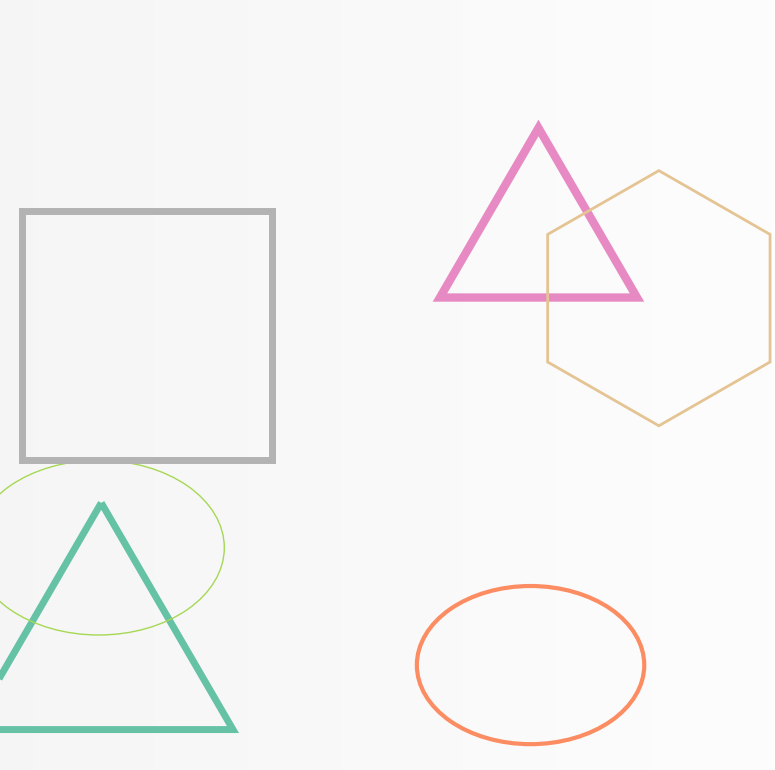[{"shape": "triangle", "thickness": 2.5, "radius": 0.98, "center": [0.131, 0.151]}, {"shape": "oval", "thickness": 1.5, "radius": 0.73, "center": [0.685, 0.136]}, {"shape": "triangle", "thickness": 3, "radius": 0.73, "center": [0.695, 0.687]}, {"shape": "oval", "thickness": 0.5, "radius": 0.81, "center": [0.127, 0.289]}, {"shape": "hexagon", "thickness": 1, "radius": 0.83, "center": [0.85, 0.613]}, {"shape": "square", "thickness": 2.5, "radius": 0.81, "center": [0.19, 0.564]}]